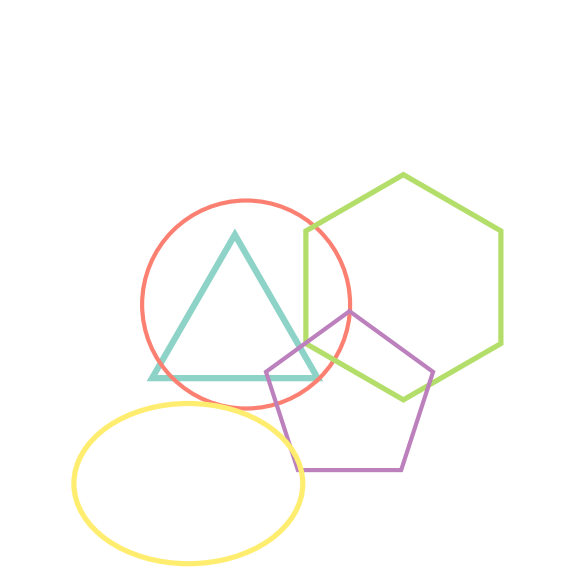[{"shape": "triangle", "thickness": 3, "radius": 0.83, "center": [0.407, 0.427]}, {"shape": "circle", "thickness": 2, "radius": 0.9, "center": [0.426, 0.472]}, {"shape": "hexagon", "thickness": 2.5, "radius": 0.97, "center": [0.699, 0.502]}, {"shape": "pentagon", "thickness": 2, "radius": 0.76, "center": [0.605, 0.308]}, {"shape": "oval", "thickness": 2.5, "radius": 0.99, "center": [0.326, 0.162]}]